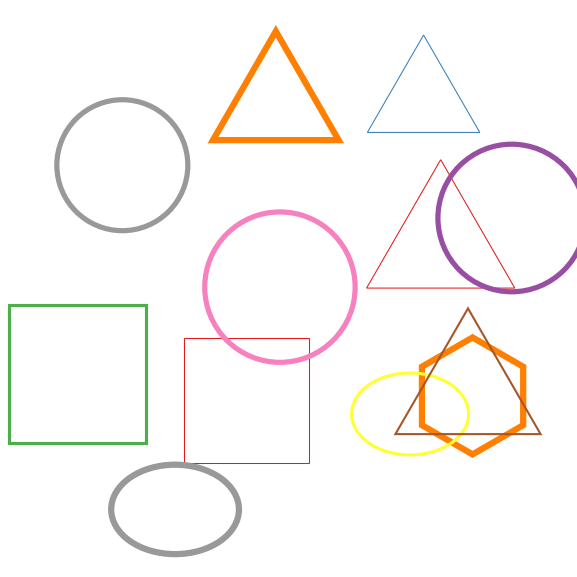[{"shape": "triangle", "thickness": 0.5, "radius": 0.74, "center": [0.763, 0.574]}, {"shape": "square", "thickness": 0.5, "radius": 0.54, "center": [0.427, 0.306]}, {"shape": "triangle", "thickness": 0.5, "radius": 0.56, "center": [0.733, 0.826]}, {"shape": "square", "thickness": 1.5, "radius": 0.59, "center": [0.134, 0.351]}, {"shape": "circle", "thickness": 2.5, "radius": 0.64, "center": [0.886, 0.622]}, {"shape": "hexagon", "thickness": 3, "radius": 0.51, "center": [0.818, 0.314]}, {"shape": "triangle", "thickness": 3, "radius": 0.63, "center": [0.478, 0.819]}, {"shape": "oval", "thickness": 1.5, "radius": 0.51, "center": [0.71, 0.282]}, {"shape": "triangle", "thickness": 1, "radius": 0.73, "center": [0.81, 0.32]}, {"shape": "circle", "thickness": 2.5, "radius": 0.65, "center": [0.485, 0.502]}, {"shape": "circle", "thickness": 2.5, "radius": 0.57, "center": [0.212, 0.713]}, {"shape": "oval", "thickness": 3, "radius": 0.55, "center": [0.303, 0.117]}]